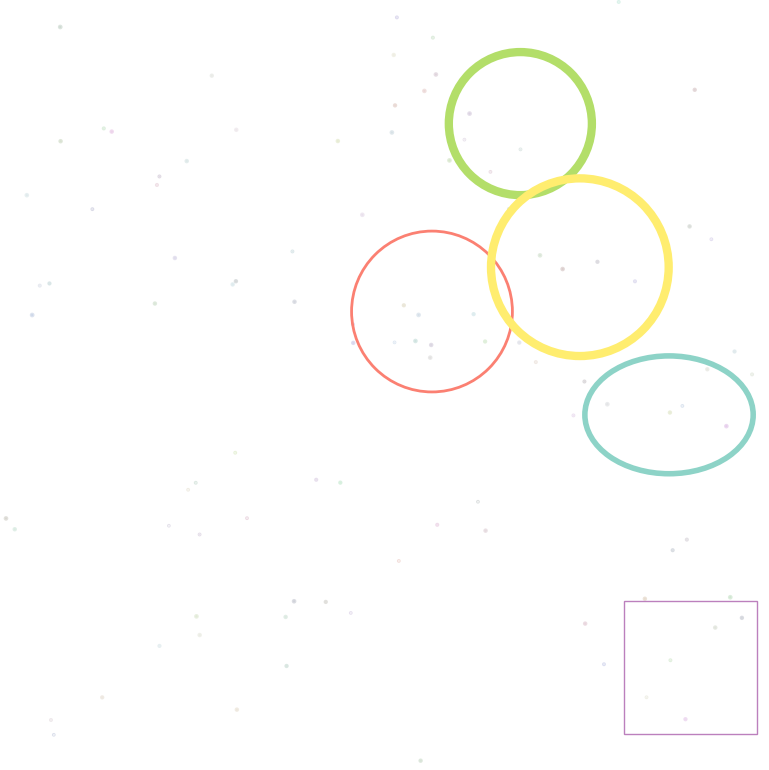[{"shape": "oval", "thickness": 2, "radius": 0.55, "center": [0.869, 0.461]}, {"shape": "circle", "thickness": 1, "radius": 0.52, "center": [0.561, 0.595]}, {"shape": "circle", "thickness": 3, "radius": 0.46, "center": [0.676, 0.839]}, {"shape": "square", "thickness": 0.5, "radius": 0.43, "center": [0.897, 0.133]}, {"shape": "circle", "thickness": 3, "radius": 0.58, "center": [0.753, 0.653]}]